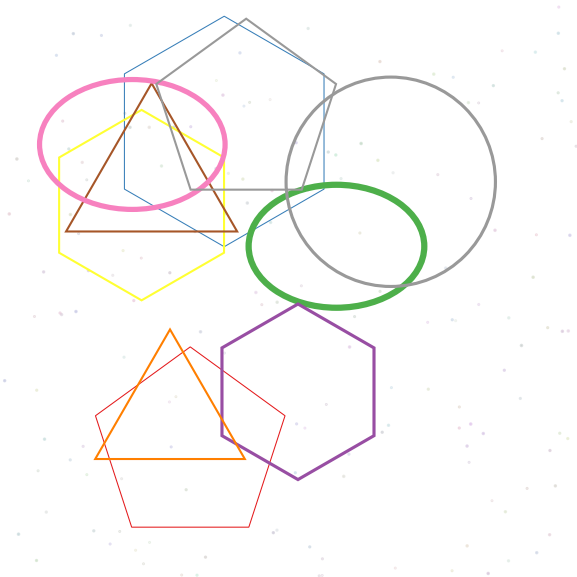[{"shape": "pentagon", "thickness": 0.5, "radius": 0.86, "center": [0.329, 0.226]}, {"shape": "hexagon", "thickness": 0.5, "radius": 1.0, "center": [0.388, 0.771]}, {"shape": "oval", "thickness": 3, "radius": 0.76, "center": [0.583, 0.573]}, {"shape": "hexagon", "thickness": 1.5, "radius": 0.76, "center": [0.516, 0.321]}, {"shape": "triangle", "thickness": 1, "radius": 0.75, "center": [0.294, 0.279]}, {"shape": "hexagon", "thickness": 1, "radius": 0.82, "center": [0.245, 0.644]}, {"shape": "triangle", "thickness": 1, "radius": 0.86, "center": [0.263, 0.684]}, {"shape": "oval", "thickness": 2.5, "radius": 0.8, "center": [0.229, 0.749]}, {"shape": "pentagon", "thickness": 1, "radius": 0.82, "center": [0.426, 0.803]}, {"shape": "circle", "thickness": 1.5, "radius": 0.91, "center": [0.677, 0.684]}]